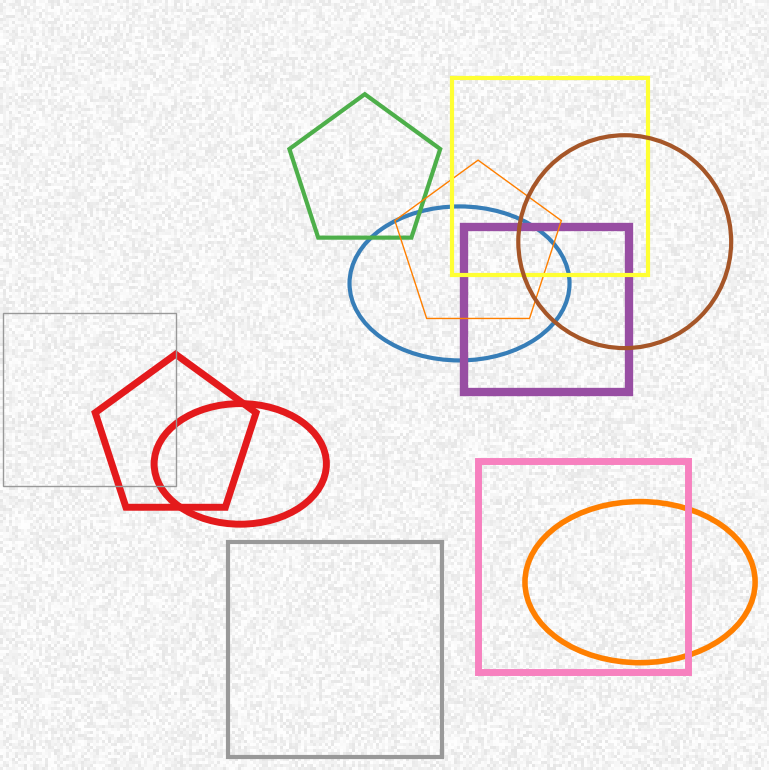[{"shape": "pentagon", "thickness": 2.5, "radius": 0.55, "center": [0.228, 0.43]}, {"shape": "oval", "thickness": 2.5, "radius": 0.56, "center": [0.312, 0.398]}, {"shape": "oval", "thickness": 1.5, "radius": 0.71, "center": [0.597, 0.632]}, {"shape": "pentagon", "thickness": 1.5, "radius": 0.51, "center": [0.474, 0.775]}, {"shape": "square", "thickness": 3, "radius": 0.53, "center": [0.71, 0.598]}, {"shape": "pentagon", "thickness": 0.5, "radius": 0.57, "center": [0.621, 0.678]}, {"shape": "oval", "thickness": 2, "radius": 0.75, "center": [0.831, 0.244]}, {"shape": "square", "thickness": 1.5, "radius": 0.64, "center": [0.714, 0.771]}, {"shape": "circle", "thickness": 1.5, "radius": 0.69, "center": [0.811, 0.686]}, {"shape": "square", "thickness": 2.5, "radius": 0.68, "center": [0.757, 0.264]}, {"shape": "square", "thickness": 1.5, "radius": 0.7, "center": [0.435, 0.156]}, {"shape": "square", "thickness": 0.5, "radius": 0.56, "center": [0.117, 0.481]}]